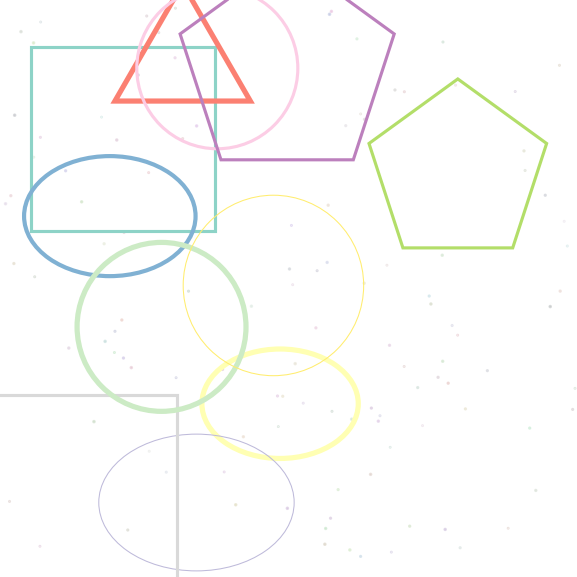[{"shape": "square", "thickness": 1.5, "radius": 0.8, "center": [0.212, 0.759]}, {"shape": "oval", "thickness": 2.5, "radius": 0.68, "center": [0.485, 0.3]}, {"shape": "oval", "thickness": 0.5, "radius": 0.85, "center": [0.34, 0.129]}, {"shape": "triangle", "thickness": 2.5, "radius": 0.68, "center": [0.316, 0.892]}, {"shape": "oval", "thickness": 2, "radius": 0.74, "center": [0.19, 0.625]}, {"shape": "pentagon", "thickness": 1.5, "radius": 0.81, "center": [0.793, 0.701]}, {"shape": "circle", "thickness": 1.5, "radius": 0.7, "center": [0.376, 0.881]}, {"shape": "square", "thickness": 1.5, "radius": 0.92, "center": [0.123, 0.132]}, {"shape": "pentagon", "thickness": 1.5, "radius": 0.97, "center": [0.497, 0.88]}, {"shape": "circle", "thickness": 2.5, "radius": 0.73, "center": [0.28, 0.433]}, {"shape": "circle", "thickness": 0.5, "radius": 0.78, "center": [0.473, 0.505]}]